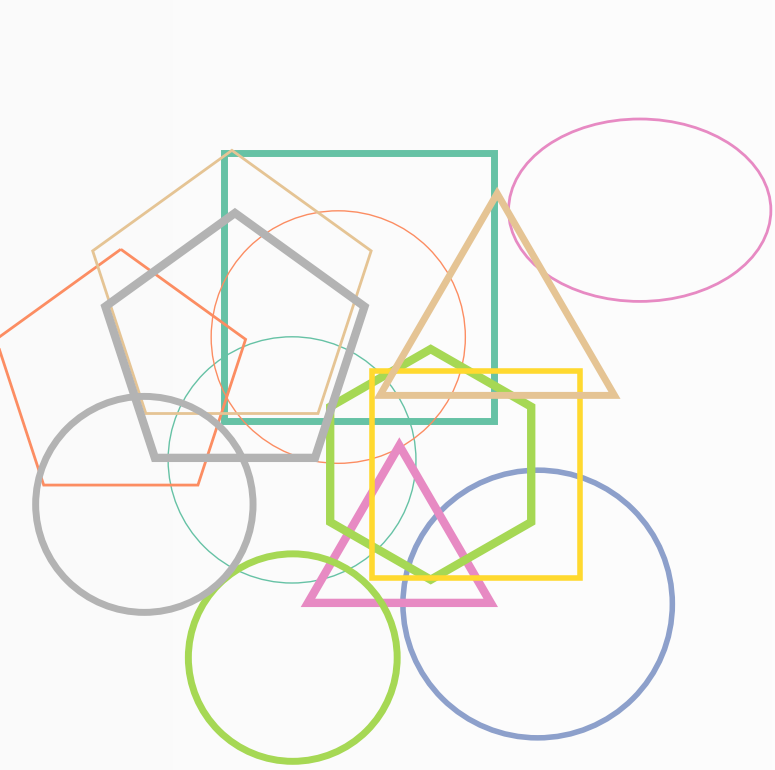[{"shape": "square", "thickness": 2.5, "radius": 0.87, "center": [0.463, 0.627]}, {"shape": "circle", "thickness": 0.5, "radius": 0.8, "center": [0.377, 0.403]}, {"shape": "pentagon", "thickness": 1, "radius": 0.85, "center": [0.156, 0.507]}, {"shape": "circle", "thickness": 0.5, "radius": 0.82, "center": [0.436, 0.562]}, {"shape": "circle", "thickness": 2, "radius": 0.87, "center": [0.694, 0.216]}, {"shape": "oval", "thickness": 1, "radius": 0.85, "center": [0.825, 0.727]}, {"shape": "triangle", "thickness": 3, "radius": 0.68, "center": [0.515, 0.285]}, {"shape": "hexagon", "thickness": 3, "radius": 0.75, "center": [0.556, 0.397]}, {"shape": "circle", "thickness": 2.5, "radius": 0.67, "center": [0.378, 0.146]}, {"shape": "square", "thickness": 2, "radius": 0.67, "center": [0.614, 0.383]}, {"shape": "triangle", "thickness": 2.5, "radius": 0.87, "center": [0.642, 0.574]}, {"shape": "pentagon", "thickness": 1, "radius": 0.94, "center": [0.299, 0.616]}, {"shape": "pentagon", "thickness": 3, "radius": 0.88, "center": [0.303, 0.548]}, {"shape": "circle", "thickness": 2.5, "radius": 0.7, "center": [0.186, 0.345]}]